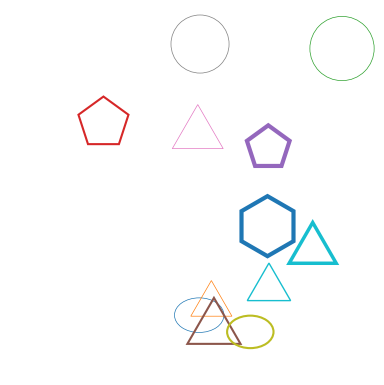[{"shape": "hexagon", "thickness": 3, "radius": 0.39, "center": [0.695, 0.413]}, {"shape": "oval", "thickness": 0.5, "radius": 0.32, "center": [0.517, 0.181]}, {"shape": "triangle", "thickness": 0.5, "radius": 0.31, "center": [0.549, 0.21]}, {"shape": "circle", "thickness": 0.5, "radius": 0.42, "center": [0.888, 0.874]}, {"shape": "pentagon", "thickness": 1.5, "radius": 0.34, "center": [0.269, 0.681]}, {"shape": "pentagon", "thickness": 3, "radius": 0.29, "center": [0.697, 0.616]}, {"shape": "triangle", "thickness": 1.5, "radius": 0.4, "center": [0.556, 0.147]}, {"shape": "triangle", "thickness": 0.5, "radius": 0.38, "center": [0.514, 0.652]}, {"shape": "circle", "thickness": 0.5, "radius": 0.38, "center": [0.52, 0.886]}, {"shape": "oval", "thickness": 1.5, "radius": 0.3, "center": [0.65, 0.138]}, {"shape": "triangle", "thickness": 2.5, "radius": 0.35, "center": [0.812, 0.351]}, {"shape": "triangle", "thickness": 1, "radius": 0.32, "center": [0.699, 0.252]}]